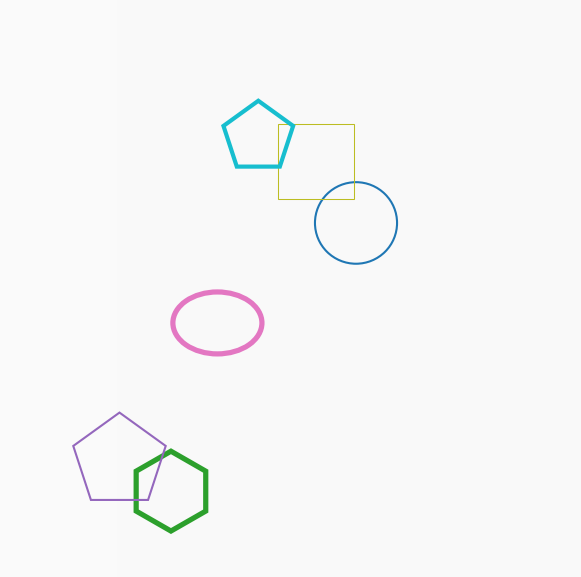[{"shape": "circle", "thickness": 1, "radius": 0.35, "center": [0.612, 0.613]}, {"shape": "hexagon", "thickness": 2.5, "radius": 0.35, "center": [0.294, 0.149]}, {"shape": "pentagon", "thickness": 1, "radius": 0.42, "center": [0.206, 0.201]}, {"shape": "oval", "thickness": 2.5, "radius": 0.38, "center": [0.374, 0.44]}, {"shape": "square", "thickness": 0.5, "radius": 0.33, "center": [0.543, 0.72]}, {"shape": "pentagon", "thickness": 2, "radius": 0.32, "center": [0.444, 0.762]}]